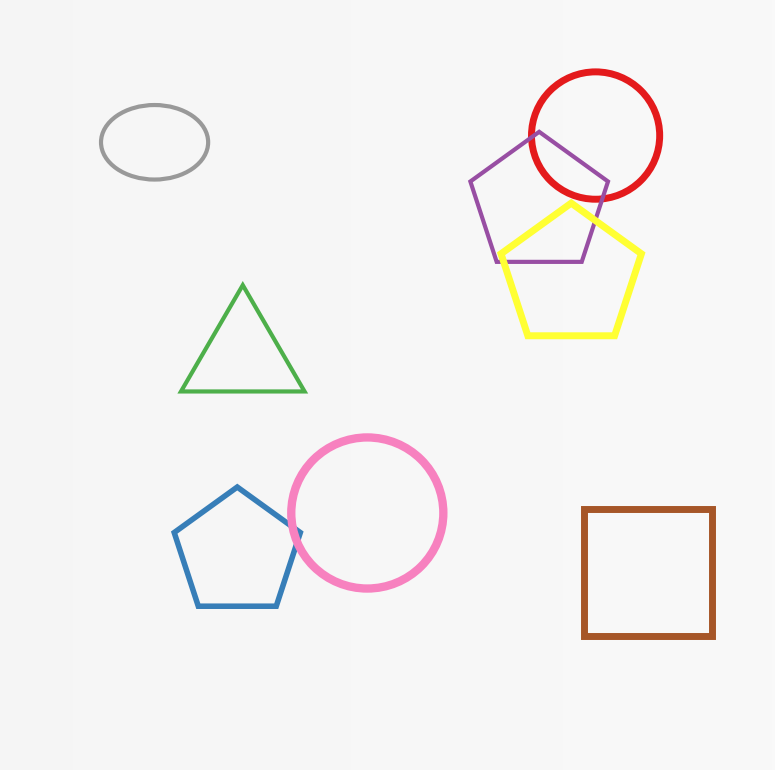[{"shape": "circle", "thickness": 2.5, "radius": 0.41, "center": [0.769, 0.824]}, {"shape": "pentagon", "thickness": 2, "radius": 0.43, "center": [0.306, 0.282]}, {"shape": "triangle", "thickness": 1.5, "radius": 0.46, "center": [0.313, 0.538]}, {"shape": "pentagon", "thickness": 1.5, "radius": 0.47, "center": [0.696, 0.735]}, {"shape": "pentagon", "thickness": 2.5, "radius": 0.48, "center": [0.737, 0.641]}, {"shape": "square", "thickness": 2.5, "radius": 0.41, "center": [0.836, 0.256]}, {"shape": "circle", "thickness": 3, "radius": 0.49, "center": [0.474, 0.334]}, {"shape": "oval", "thickness": 1.5, "radius": 0.35, "center": [0.199, 0.815]}]